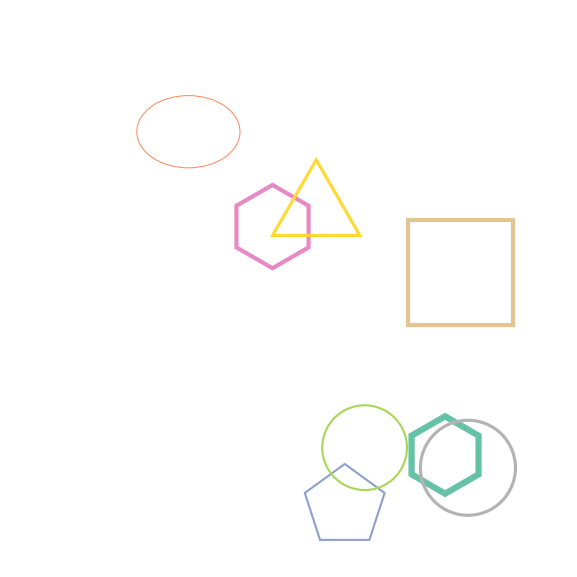[{"shape": "hexagon", "thickness": 3, "radius": 0.33, "center": [0.771, 0.211]}, {"shape": "oval", "thickness": 0.5, "radius": 0.45, "center": [0.326, 0.771]}, {"shape": "pentagon", "thickness": 1, "radius": 0.36, "center": [0.597, 0.123]}, {"shape": "hexagon", "thickness": 2, "radius": 0.36, "center": [0.472, 0.607]}, {"shape": "circle", "thickness": 1, "radius": 0.37, "center": [0.631, 0.224]}, {"shape": "triangle", "thickness": 1.5, "radius": 0.44, "center": [0.548, 0.635]}, {"shape": "square", "thickness": 2, "radius": 0.45, "center": [0.798, 0.528]}, {"shape": "circle", "thickness": 1.5, "radius": 0.41, "center": [0.81, 0.189]}]